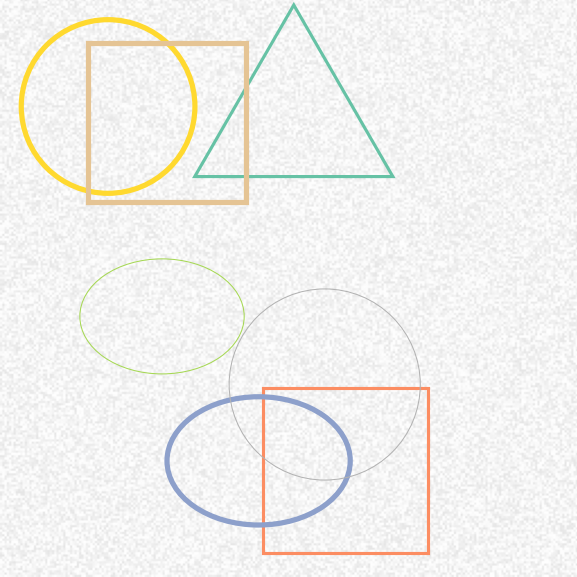[{"shape": "triangle", "thickness": 1.5, "radius": 0.99, "center": [0.509, 0.792]}, {"shape": "square", "thickness": 1.5, "radius": 0.71, "center": [0.598, 0.185]}, {"shape": "oval", "thickness": 2.5, "radius": 0.79, "center": [0.448, 0.201]}, {"shape": "oval", "thickness": 0.5, "radius": 0.71, "center": [0.281, 0.451]}, {"shape": "circle", "thickness": 2.5, "radius": 0.75, "center": [0.187, 0.815]}, {"shape": "square", "thickness": 2.5, "radius": 0.69, "center": [0.289, 0.787]}, {"shape": "circle", "thickness": 0.5, "radius": 0.83, "center": [0.562, 0.333]}]